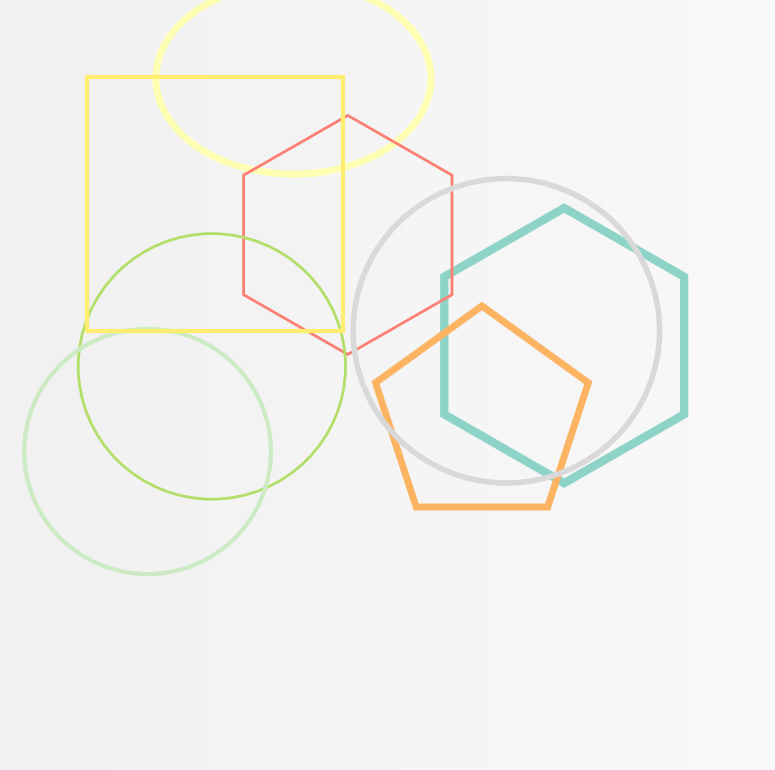[{"shape": "hexagon", "thickness": 3, "radius": 0.89, "center": [0.728, 0.551]}, {"shape": "oval", "thickness": 2.5, "radius": 0.89, "center": [0.379, 0.898]}, {"shape": "hexagon", "thickness": 1, "radius": 0.78, "center": [0.449, 0.695]}, {"shape": "pentagon", "thickness": 2.5, "radius": 0.72, "center": [0.622, 0.458]}, {"shape": "circle", "thickness": 1, "radius": 0.86, "center": [0.273, 0.524]}, {"shape": "circle", "thickness": 2, "radius": 0.99, "center": [0.653, 0.57]}, {"shape": "circle", "thickness": 1.5, "radius": 0.8, "center": [0.19, 0.414]}, {"shape": "square", "thickness": 1.5, "radius": 0.83, "center": [0.278, 0.735]}]